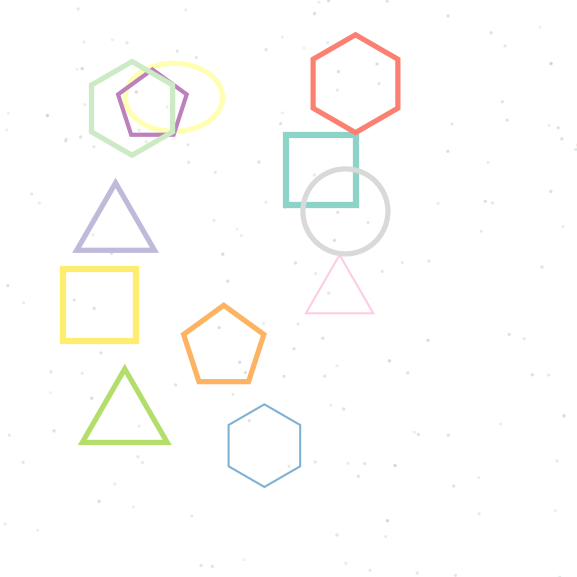[{"shape": "square", "thickness": 3, "radius": 0.3, "center": [0.556, 0.705]}, {"shape": "oval", "thickness": 2.5, "radius": 0.42, "center": [0.301, 0.831]}, {"shape": "triangle", "thickness": 2.5, "radius": 0.39, "center": [0.2, 0.605]}, {"shape": "hexagon", "thickness": 2.5, "radius": 0.42, "center": [0.616, 0.854]}, {"shape": "hexagon", "thickness": 1, "radius": 0.36, "center": [0.458, 0.227]}, {"shape": "pentagon", "thickness": 2.5, "radius": 0.37, "center": [0.387, 0.397]}, {"shape": "triangle", "thickness": 2.5, "radius": 0.42, "center": [0.216, 0.275]}, {"shape": "triangle", "thickness": 1, "radius": 0.34, "center": [0.588, 0.49]}, {"shape": "circle", "thickness": 2.5, "radius": 0.37, "center": [0.598, 0.633]}, {"shape": "pentagon", "thickness": 2, "radius": 0.31, "center": [0.264, 0.816]}, {"shape": "hexagon", "thickness": 2.5, "radius": 0.41, "center": [0.229, 0.811]}, {"shape": "square", "thickness": 3, "radius": 0.31, "center": [0.173, 0.471]}]